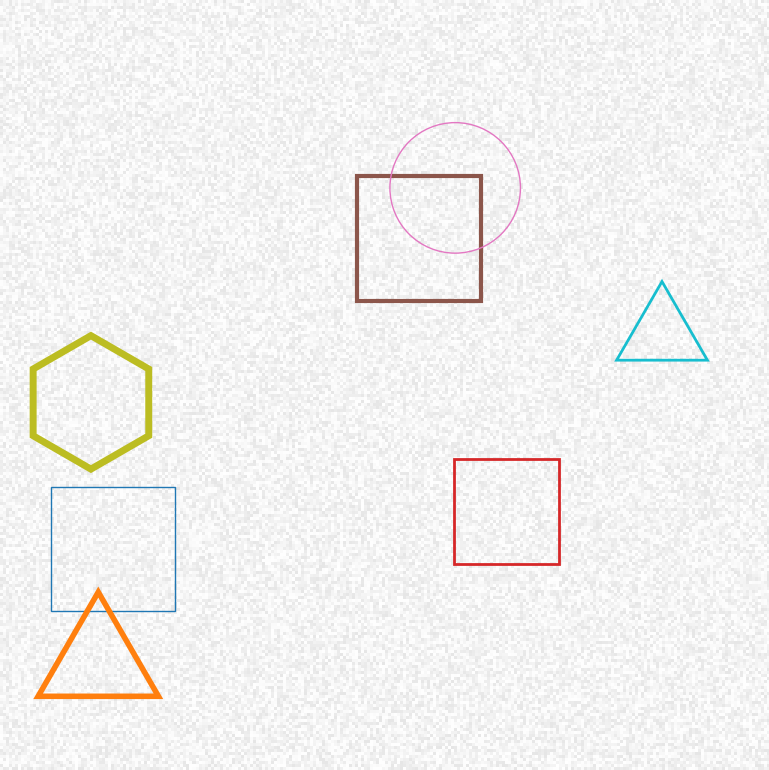[{"shape": "square", "thickness": 0.5, "radius": 0.4, "center": [0.147, 0.287]}, {"shape": "triangle", "thickness": 2, "radius": 0.45, "center": [0.128, 0.141]}, {"shape": "square", "thickness": 1, "radius": 0.34, "center": [0.658, 0.335]}, {"shape": "square", "thickness": 1.5, "radius": 0.4, "center": [0.544, 0.69]}, {"shape": "circle", "thickness": 0.5, "radius": 0.42, "center": [0.591, 0.756]}, {"shape": "hexagon", "thickness": 2.5, "radius": 0.43, "center": [0.118, 0.477]}, {"shape": "triangle", "thickness": 1, "radius": 0.34, "center": [0.86, 0.566]}]